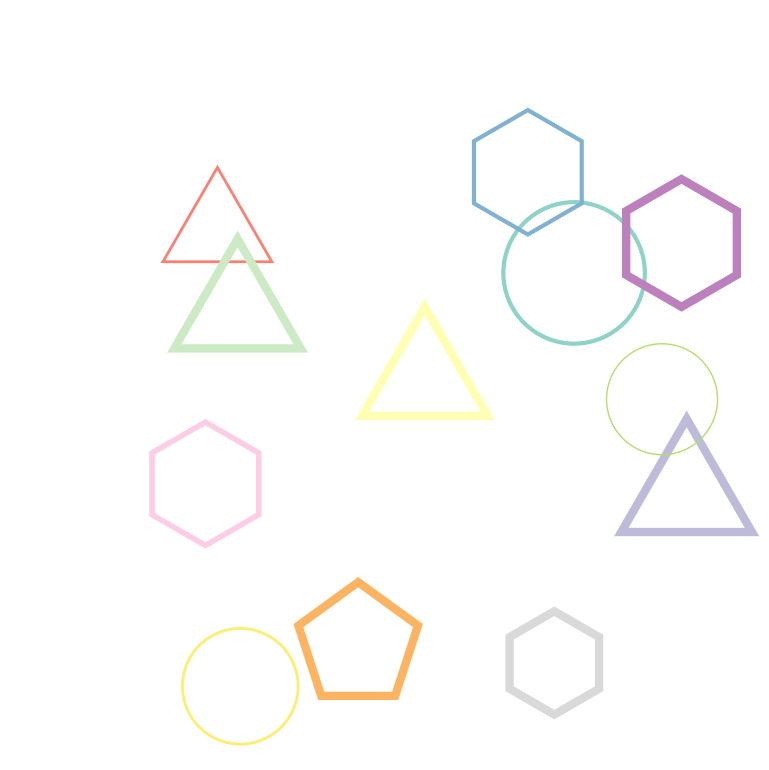[{"shape": "circle", "thickness": 1.5, "radius": 0.46, "center": [0.746, 0.646]}, {"shape": "triangle", "thickness": 3, "radius": 0.47, "center": [0.552, 0.507]}, {"shape": "triangle", "thickness": 3, "radius": 0.49, "center": [0.892, 0.358]}, {"shape": "triangle", "thickness": 1, "radius": 0.41, "center": [0.282, 0.701]}, {"shape": "hexagon", "thickness": 1.5, "radius": 0.4, "center": [0.686, 0.776]}, {"shape": "pentagon", "thickness": 3, "radius": 0.41, "center": [0.465, 0.162]}, {"shape": "circle", "thickness": 0.5, "radius": 0.36, "center": [0.86, 0.482]}, {"shape": "hexagon", "thickness": 2, "radius": 0.4, "center": [0.267, 0.372]}, {"shape": "hexagon", "thickness": 3, "radius": 0.34, "center": [0.72, 0.139]}, {"shape": "hexagon", "thickness": 3, "radius": 0.42, "center": [0.885, 0.684]}, {"shape": "triangle", "thickness": 3, "radius": 0.47, "center": [0.309, 0.595]}, {"shape": "circle", "thickness": 1, "radius": 0.38, "center": [0.312, 0.109]}]